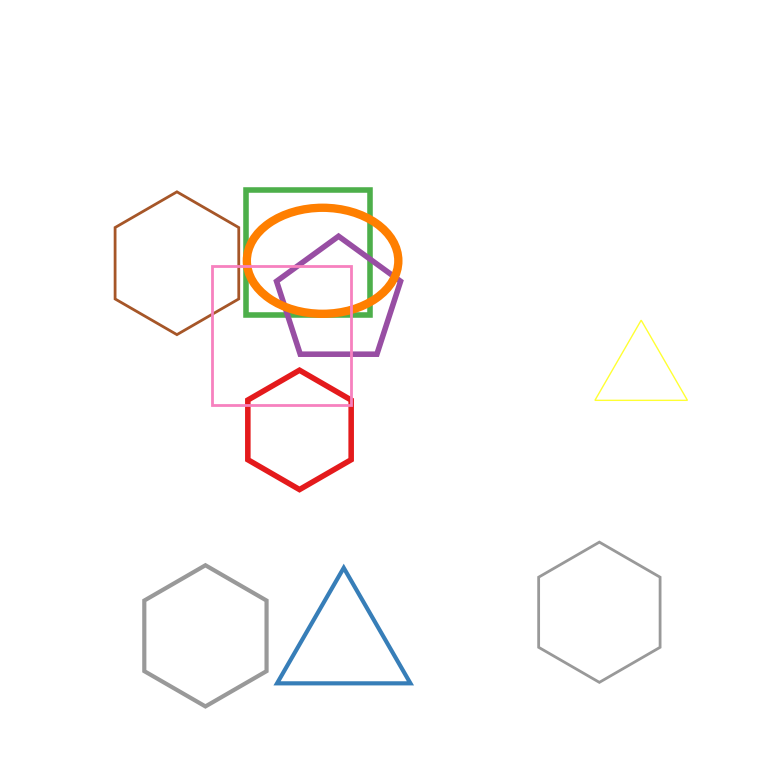[{"shape": "hexagon", "thickness": 2, "radius": 0.39, "center": [0.389, 0.442]}, {"shape": "triangle", "thickness": 1.5, "radius": 0.5, "center": [0.446, 0.163]}, {"shape": "square", "thickness": 2, "radius": 0.4, "center": [0.4, 0.672]}, {"shape": "pentagon", "thickness": 2, "radius": 0.42, "center": [0.44, 0.609]}, {"shape": "oval", "thickness": 3, "radius": 0.49, "center": [0.419, 0.661]}, {"shape": "triangle", "thickness": 0.5, "radius": 0.35, "center": [0.833, 0.515]}, {"shape": "hexagon", "thickness": 1, "radius": 0.46, "center": [0.23, 0.658]}, {"shape": "square", "thickness": 1, "radius": 0.45, "center": [0.365, 0.564]}, {"shape": "hexagon", "thickness": 1.5, "radius": 0.46, "center": [0.267, 0.174]}, {"shape": "hexagon", "thickness": 1, "radius": 0.46, "center": [0.778, 0.205]}]